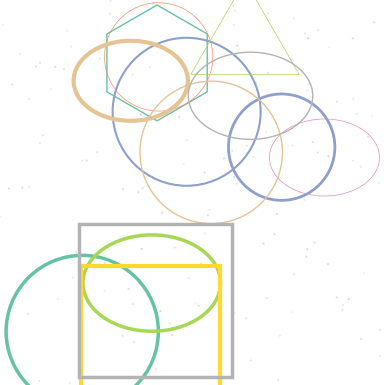[{"shape": "hexagon", "thickness": 1, "radius": 0.75, "center": [0.408, 0.837]}, {"shape": "circle", "thickness": 2.5, "radius": 0.99, "center": [0.214, 0.139]}, {"shape": "circle", "thickness": 0.5, "radius": 0.7, "center": [0.412, 0.852]}, {"shape": "circle", "thickness": 2, "radius": 0.69, "center": [0.732, 0.618]}, {"shape": "circle", "thickness": 1.5, "radius": 0.96, "center": [0.485, 0.71]}, {"shape": "oval", "thickness": 0.5, "radius": 0.71, "center": [0.843, 0.591]}, {"shape": "triangle", "thickness": 0.5, "radius": 0.81, "center": [0.636, 0.888]}, {"shape": "oval", "thickness": 2.5, "radius": 0.89, "center": [0.394, 0.265]}, {"shape": "square", "thickness": 3, "radius": 0.9, "center": [0.391, 0.13]}, {"shape": "oval", "thickness": 3, "radius": 0.74, "center": [0.34, 0.79]}, {"shape": "circle", "thickness": 1, "radius": 0.93, "center": [0.549, 0.604]}, {"shape": "oval", "thickness": 1, "radius": 0.81, "center": [0.651, 0.751]}, {"shape": "square", "thickness": 2.5, "radius": 0.99, "center": [0.404, 0.22]}]